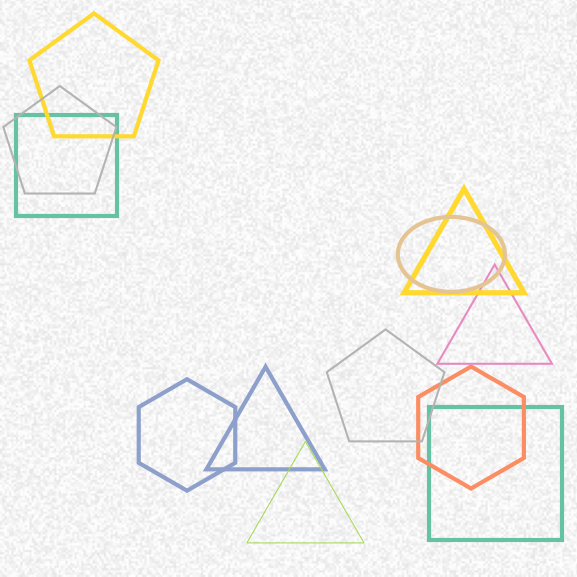[{"shape": "square", "thickness": 2, "radius": 0.44, "center": [0.114, 0.712]}, {"shape": "square", "thickness": 2, "radius": 0.58, "center": [0.858, 0.179]}, {"shape": "hexagon", "thickness": 2, "radius": 0.53, "center": [0.816, 0.259]}, {"shape": "hexagon", "thickness": 2, "radius": 0.48, "center": [0.324, 0.246]}, {"shape": "triangle", "thickness": 2, "radius": 0.59, "center": [0.46, 0.246]}, {"shape": "triangle", "thickness": 1, "radius": 0.57, "center": [0.857, 0.426]}, {"shape": "triangle", "thickness": 0.5, "radius": 0.59, "center": [0.529, 0.118]}, {"shape": "triangle", "thickness": 2.5, "radius": 0.6, "center": [0.804, 0.552]}, {"shape": "pentagon", "thickness": 2, "radius": 0.59, "center": [0.163, 0.858]}, {"shape": "oval", "thickness": 2, "radius": 0.46, "center": [0.782, 0.559]}, {"shape": "pentagon", "thickness": 1, "radius": 0.54, "center": [0.668, 0.322]}, {"shape": "pentagon", "thickness": 1, "radius": 0.51, "center": [0.104, 0.747]}]